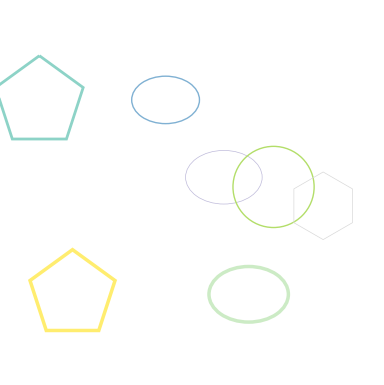[{"shape": "pentagon", "thickness": 2, "radius": 0.6, "center": [0.102, 0.736]}, {"shape": "oval", "thickness": 0.5, "radius": 0.5, "center": [0.581, 0.54]}, {"shape": "oval", "thickness": 1, "radius": 0.44, "center": [0.43, 0.74]}, {"shape": "circle", "thickness": 1, "radius": 0.53, "center": [0.711, 0.514]}, {"shape": "hexagon", "thickness": 0.5, "radius": 0.44, "center": [0.839, 0.465]}, {"shape": "oval", "thickness": 2.5, "radius": 0.52, "center": [0.646, 0.236]}, {"shape": "pentagon", "thickness": 2.5, "radius": 0.58, "center": [0.188, 0.235]}]